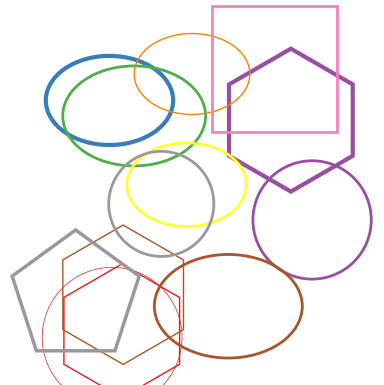[{"shape": "hexagon", "thickness": 1, "radius": 0.87, "center": [0.316, 0.141]}, {"shape": "circle", "thickness": 0.5, "radius": 0.91, "center": [0.291, 0.124]}, {"shape": "oval", "thickness": 3, "radius": 0.83, "center": [0.284, 0.739]}, {"shape": "oval", "thickness": 2, "radius": 0.93, "center": [0.349, 0.699]}, {"shape": "circle", "thickness": 2, "radius": 0.77, "center": [0.811, 0.429]}, {"shape": "hexagon", "thickness": 3, "radius": 0.93, "center": [0.756, 0.688]}, {"shape": "oval", "thickness": 1, "radius": 0.75, "center": [0.499, 0.808]}, {"shape": "oval", "thickness": 2, "radius": 0.78, "center": [0.485, 0.52]}, {"shape": "oval", "thickness": 2, "radius": 0.96, "center": [0.593, 0.205]}, {"shape": "hexagon", "thickness": 1, "radius": 0.9, "center": [0.32, 0.234]}, {"shape": "square", "thickness": 2, "radius": 0.82, "center": [0.713, 0.82]}, {"shape": "pentagon", "thickness": 2.5, "radius": 0.87, "center": [0.197, 0.229]}, {"shape": "circle", "thickness": 2, "radius": 0.68, "center": [0.419, 0.47]}]